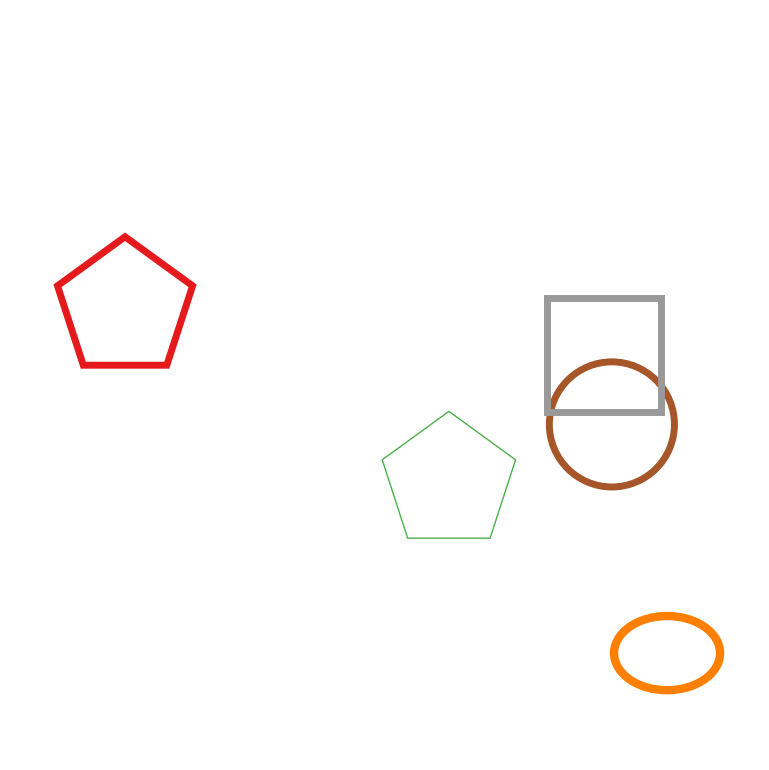[{"shape": "pentagon", "thickness": 2.5, "radius": 0.46, "center": [0.162, 0.6]}, {"shape": "pentagon", "thickness": 0.5, "radius": 0.46, "center": [0.583, 0.375]}, {"shape": "oval", "thickness": 3, "radius": 0.34, "center": [0.866, 0.152]}, {"shape": "circle", "thickness": 2.5, "radius": 0.41, "center": [0.795, 0.449]}, {"shape": "square", "thickness": 2.5, "radius": 0.37, "center": [0.784, 0.539]}]